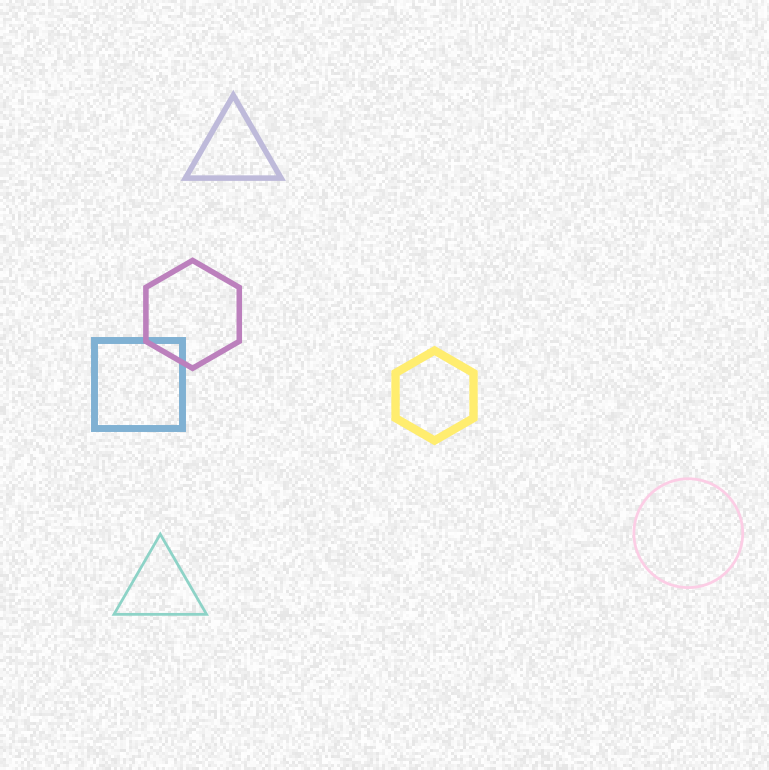[{"shape": "triangle", "thickness": 1, "radius": 0.35, "center": [0.208, 0.237]}, {"shape": "triangle", "thickness": 2, "radius": 0.36, "center": [0.303, 0.805]}, {"shape": "square", "thickness": 2.5, "radius": 0.29, "center": [0.179, 0.501]}, {"shape": "circle", "thickness": 1, "radius": 0.35, "center": [0.894, 0.308]}, {"shape": "hexagon", "thickness": 2, "radius": 0.35, "center": [0.25, 0.592]}, {"shape": "hexagon", "thickness": 3, "radius": 0.29, "center": [0.564, 0.486]}]